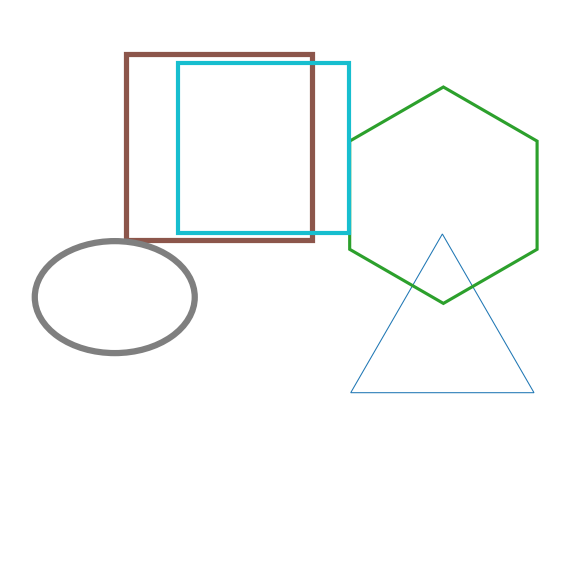[{"shape": "triangle", "thickness": 0.5, "radius": 0.92, "center": [0.766, 0.411]}, {"shape": "hexagon", "thickness": 1.5, "radius": 0.94, "center": [0.768, 0.661]}, {"shape": "square", "thickness": 2.5, "radius": 0.8, "center": [0.379, 0.744]}, {"shape": "oval", "thickness": 3, "radius": 0.69, "center": [0.199, 0.485]}, {"shape": "square", "thickness": 2, "radius": 0.74, "center": [0.457, 0.743]}]